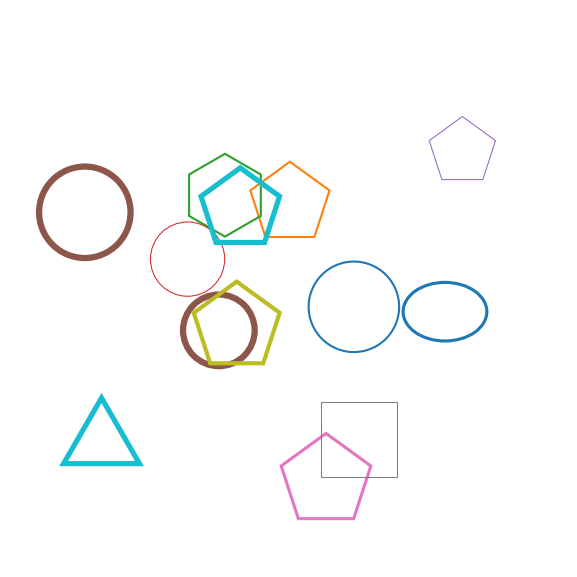[{"shape": "oval", "thickness": 1.5, "radius": 0.36, "center": [0.771, 0.459]}, {"shape": "circle", "thickness": 1, "radius": 0.39, "center": [0.613, 0.468]}, {"shape": "pentagon", "thickness": 1, "radius": 0.36, "center": [0.502, 0.647]}, {"shape": "hexagon", "thickness": 1, "radius": 0.36, "center": [0.39, 0.661]}, {"shape": "circle", "thickness": 0.5, "radius": 0.32, "center": [0.325, 0.55]}, {"shape": "pentagon", "thickness": 0.5, "radius": 0.3, "center": [0.801, 0.737]}, {"shape": "circle", "thickness": 3, "radius": 0.31, "center": [0.379, 0.427]}, {"shape": "circle", "thickness": 3, "radius": 0.4, "center": [0.147, 0.632]}, {"shape": "pentagon", "thickness": 1.5, "radius": 0.41, "center": [0.565, 0.167]}, {"shape": "square", "thickness": 0.5, "radius": 0.33, "center": [0.621, 0.238]}, {"shape": "pentagon", "thickness": 2, "radius": 0.39, "center": [0.41, 0.433]}, {"shape": "triangle", "thickness": 2.5, "radius": 0.38, "center": [0.176, 0.234]}, {"shape": "pentagon", "thickness": 2.5, "radius": 0.36, "center": [0.416, 0.637]}]